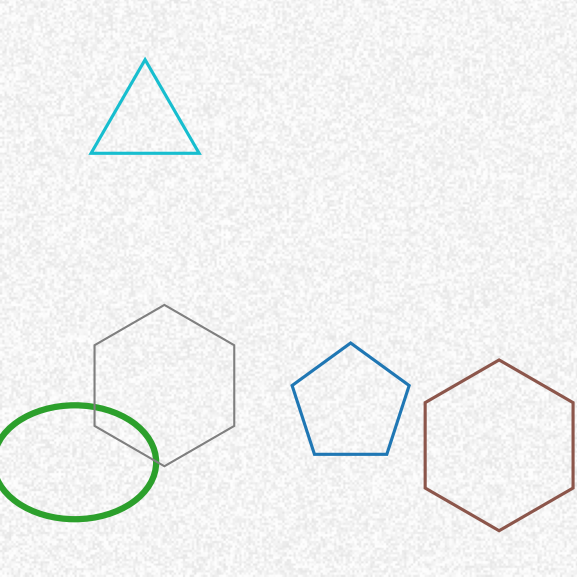[{"shape": "pentagon", "thickness": 1.5, "radius": 0.53, "center": [0.607, 0.299]}, {"shape": "oval", "thickness": 3, "radius": 0.7, "center": [0.129, 0.199]}, {"shape": "hexagon", "thickness": 1.5, "radius": 0.74, "center": [0.864, 0.228]}, {"shape": "hexagon", "thickness": 1, "radius": 0.7, "center": [0.285, 0.331]}, {"shape": "triangle", "thickness": 1.5, "radius": 0.54, "center": [0.251, 0.788]}]